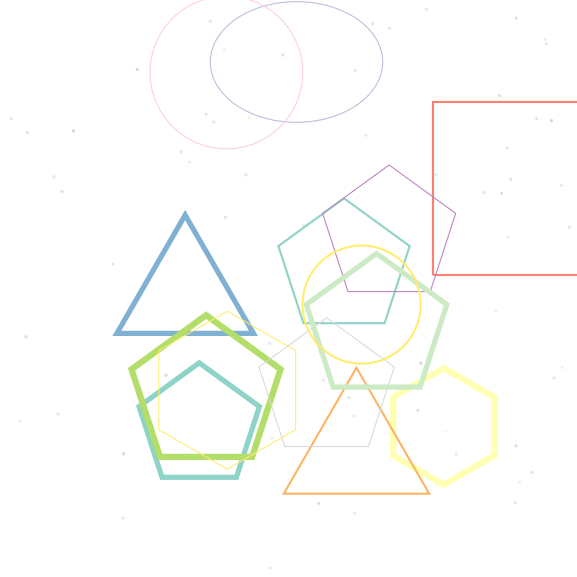[{"shape": "pentagon", "thickness": 1, "radius": 0.6, "center": [0.596, 0.536]}, {"shape": "pentagon", "thickness": 2.5, "radius": 0.55, "center": [0.345, 0.261]}, {"shape": "hexagon", "thickness": 3, "radius": 0.51, "center": [0.768, 0.261]}, {"shape": "oval", "thickness": 0.5, "radius": 0.75, "center": [0.513, 0.892]}, {"shape": "square", "thickness": 1, "radius": 0.75, "center": [0.899, 0.673]}, {"shape": "triangle", "thickness": 2.5, "radius": 0.68, "center": [0.321, 0.49]}, {"shape": "triangle", "thickness": 1, "radius": 0.73, "center": [0.617, 0.217]}, {"shape": "pentagon", "thickness": 3, "radius": 0.68, "center": [0.357, 0.318]}, {"shape": "circle", "thickness": 0.5, "radius": 0.66, "center": [0.392, 0.874]}, {"shape": "pentagon", "thickness": 0.5, "radius": 0.62, "center": [0.566, 0.326]}, {"shape": "pentagon", "thickness": 0.5, "radius": 0.61, "center": [0.674, 0.592]}, {"shape": "pentagon", "thickness": 2.5, "radius": 0.64, "center": [0.652, 0.432]}, {"shape": "circle", "thickness": 1, "radius": 0.51, "center": [0.626, 0.472]}, {"shape": "hexagon", "thickness": 0.5, "radius": 0.68, "center": [0.393, 0.324]}]